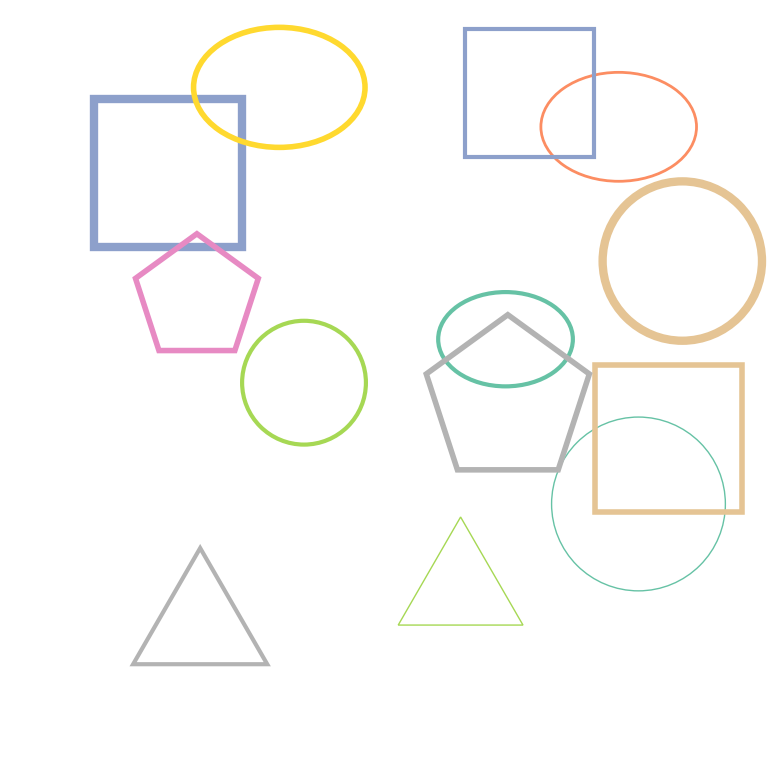[{"shape": "oval", "thickness": 1.5, "radius": 0.44, "center": [0.657, 0.559]}, {"shape": "circle", "thickness": 0.5, "radius": 0.56, "center": [0.829, 0.346]}, {"shape": "oval", "thickness": 1, "radius": 0.51, "center": [0.804, 0.835]}, {"shape": "square", "thickness": 1.5, "radius": 0.42, "center": [0.688, 0.88]}, {"shape": "square", "thickness": 3, "radius": 0.48, "center": [0.218, 0.776]}, {"shape": "pentagon", "thickness": 2, "radius": 0.42, "center": [0.256, 0.613]}, {"shape": "circle", "thickness": 1.5, "radius": 0.4, "center": [0.395, 0.503]}, {"shape": "triangle", "thickness": 0.5, "radius": 0.47, "center": [0.598, 0.235]}, {"shape": "oval", "thickness": 2, "radius": 0.56, "center": [0.363, 0.887]}, {"shape": "square", "thickness": 2, "radius": 0.48, "center": [0.868, 0.43]}, {"shape": "circle", "thickness": 3, "radius": 0.52, "center": [0.886, 0.661]}, {"shape": "triangle", "thickness": 1.5, "radius": 0.5, "center": [0.26, 0.188]}, {"shape": "pentagon", "thickness": 2, "radius": 0.56, "center": [0.659, 0.48]}]